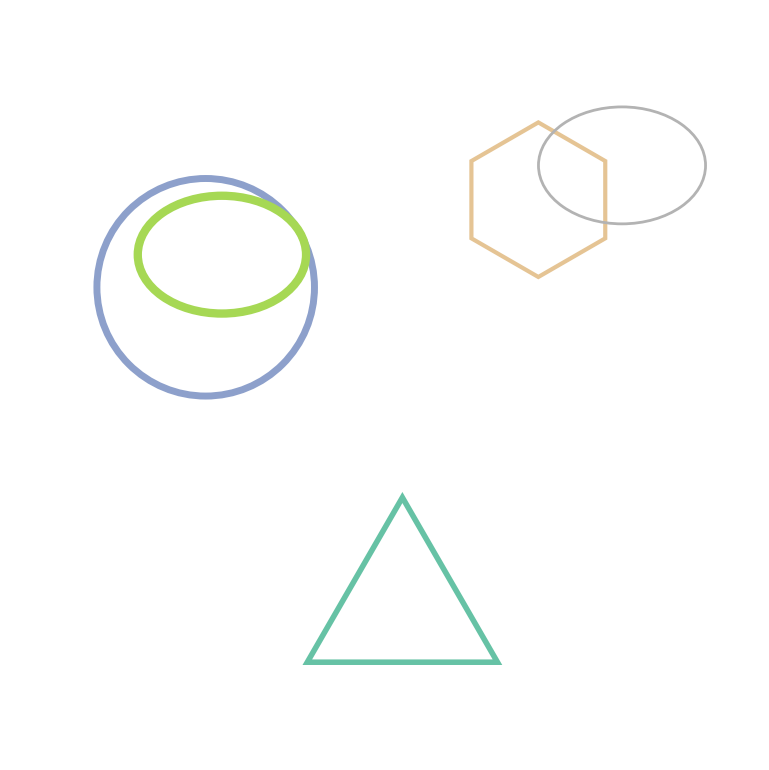[{"shape": "triangle", "thickness": 2, "radius": 0.71, "center": [0.523, 0.211]}, {"shape": "circle", "thickness": 2.5, "radius": 0.71, "center": [0.267, 0.627]}, {"shape": "oval", "thickness": 3, "radius": 0.55, "center": [0.288, 0.669]}, {"shape": "hexagon", "thickness": 1.5, "radius": 0.5, "center": [0.699, 0.741]}, {"shape": "oval", "thickness": 1, "radius": 0.54, "center": [0.808, 0.785]}]